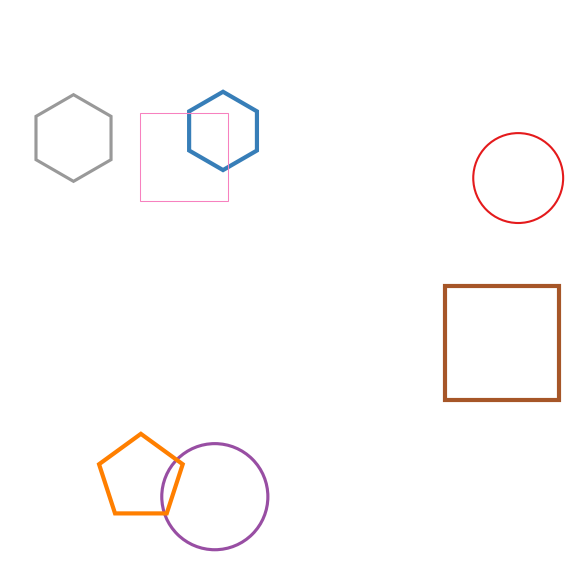[{"shape": "circle", "thickness": 1, "radius": 0.39, "center": [0.897, 0.691]}, {"shape": "hexagon", "thickness": 2, "radius": 0.34, "center": [0.386, 0.772]}, {"shape": "circle", "thickness": 1.5, "radius": 0.46, "center": [0.372, 0.139]}, {"shape": "pentagon", "thickness": 2, "radius": 0.38, "center": [0.244, 0.172]}, {"shape": "square", "thickness": 2, "radius": 0.49, "center": [0.87, 0.405]}, {"shape": "square", "thickness": 0.5, "radius": 0.38, "center": [0.319, 0.727]}, {"shape": "hexagon", "thickness": 1.5, "radius": 0.38, "center": [0.127, 0.76]}]